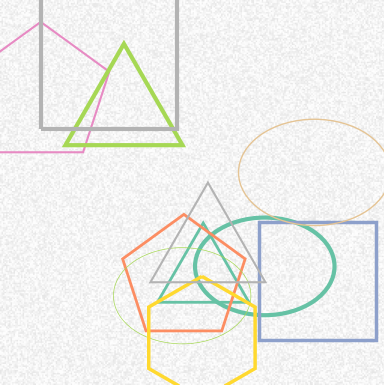[{"shape": "triangle", "thickness": 2, "radius": 0.69, "center": [0.528, 0.283]}, {"shape": "oval", "thickness": 3, "radius": 0.91, "center": [0.688, 0.308]}, {"shape": "pentagon", "thickness": 2, "radius": 0.84, "center": [0.478, 0.276]}, {"shape": "square", "thickness": 2.5, "radius": 0.77, "center": [0.825, 0.27]}, {"shape": "pentagon", "thickness": 1.5, "radius": 0.94, "center": [0.106, 0.756]}, {"shape": "triangle", "thickness": 3, "radius": 0.88, "center": [0.322, 0.711]}, {"shape": "oval", "thickness": 0.5, "radius": 0.89, "center": [0.473, 0.232]}, {"shape": "hexagon", "thickness": 2.5, "radius": 0.8, "center": [0.524, 0.123]}, {"shape": "oval", "thickness": 1, "radius": 0.99, "center": [0.817, 0.552]}, {"shape": "square", "thickness": 3, "radius": 0.88, "center": [0.282, 0.841]}, {"shape": "triangle", "thickness": 1.5, "radius": 0.86, "center": [0.54, 0.353]}]